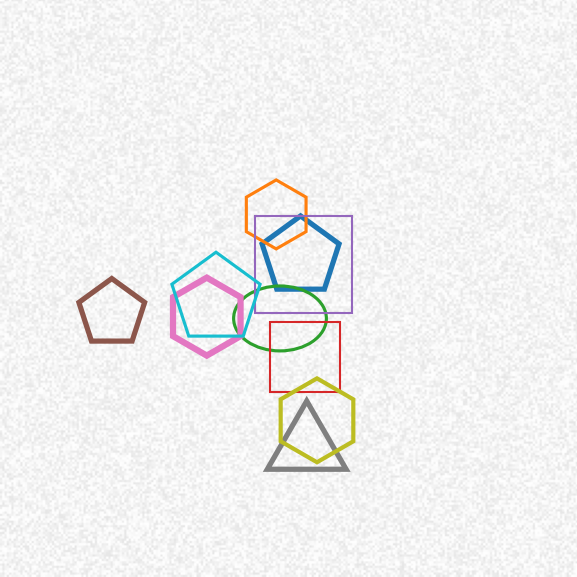[{"shape": "pentagon", "thickness": 2.5, "radius": 0.35, "center": [0.52, 0.555]}, {"shape": "hexagon", "thickness": 1.5, "radius": 0.3, "center": [0.478, 0.628]}, {"shape": "oval", "thickness": 1.5, "radius": 0.4, "center": [0.485, 0.448]}, {"shape": "square", "thickness": 1, "radius": 0.3, "center": [0.528, 0.381]}, {"shape": "square", "thickness": 1, "radius": 0.42, "center": [0.526, 0.541]}, {"shape": "pentagon", "thickness": 2.5, "radius": 0.3, "center": [0.194, 0.457]}, {"shape": "hexagon", "thickness": 3, "radius": 0.34, "center": [0.358, 0.451]}, {"shape": "triangle", "thickness": 2.5, "radius": 0.39, "center": [0.531, 0.226]}, {"shape": "hexagon", "thickness": 2, "radius": 0.36, "center": [0.549, 0.271]}, {"shape": "pentagon", "thickness": 1.5, "radius": 0.4, "center": [0.374, 0.482]}]